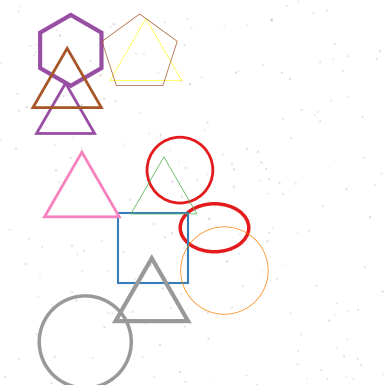[{"shape": "circle", "thickness": 2, "radius": 0.43, "center": [0.467, 0.558]}, {"shape": "oval", "thickness": 2.5, "radius": 0.45, "center": [0.557, 0.408]}, {"shape": "square", "thickness": 1.5, "radius": 0.45, "center": [0.398, 0.356]}, {"shape": "triangle", "thickness": 0.5, "radius": 0.49, "center": [0.426, 0.494]}, {"shape": "hexagon", "thickness": 3, "radius": 0.46, "center": [0.184, 0.869]}, {"shape": "triangle", "thickness": 2, "radius": 0.44, "center": [0.17, 0.697]}, {"shape": "circle", "thickness": 0.5, "radius": 0.57, "center": [0.583, 0.297]}, {"shape": "triangle", "thickness": 0.5, "radius": 0.54, "center": [0.379, 0.844]}, {"shape": "pentagon", "thickness": 0.5, "radius": 0.51, "center": [0.363, 0.861]}, {"shape": "triangle", "thickness": 2, "radius": 0.51, "center": [0.174, 0.772]}, {"shape": "triangle", "thickness": 2, "radius": 0.56, "center": [0.213, 0.493]}, {"shape": "circle", "thickness": 2.5, "radius": 0.6, "center": [0.221, 0.112]}, {"shape": "triangle", "thickness": 3, "radius": 0.54, "center": [0.394, 0.22]}]